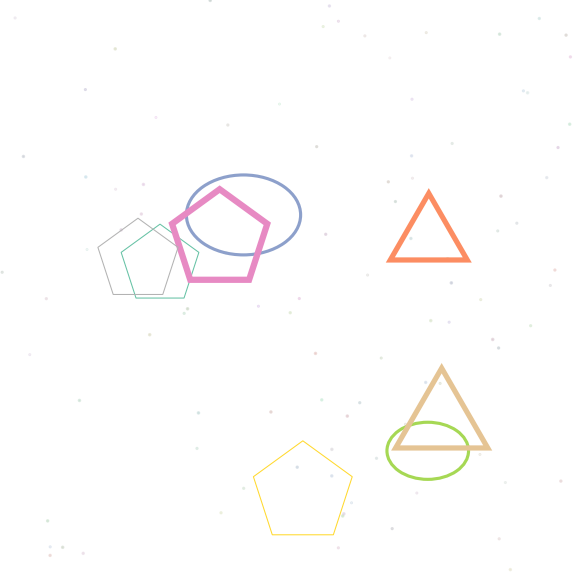[{"shape": "pentagon", "thickness": 0.5, "radius": 0.35, "center": [0.277, 0.54]}, {"shape": "triangle", "thickness": 2.5, "radius": 0.38, "center": [0.742, 0.587]}, {"shape": "oval", "thickness": 1.5, "radius": 0.49, "center": [0.422, 0.627]}, {"shape": "pentagon", "thickness": 3, "radius": 0.43, "center": [0.38, 0.585]}, {"shape": "oval", "thickness": 1.5, "radius": 0.35, "center": [0.741, 0.219]}, {"shape": "pentagon", "thickness": 0.5, "radius": 0.45, "center": [0.524, 0.146]}, {"shape": "triangle", "thickness": 2.5, "radius": 0.46, "center": [0.765, 0.269]}, {"shape": "pentagon", "thickness": 0.5, "radius": 0.37, "center": [0.239, 0.548]}]